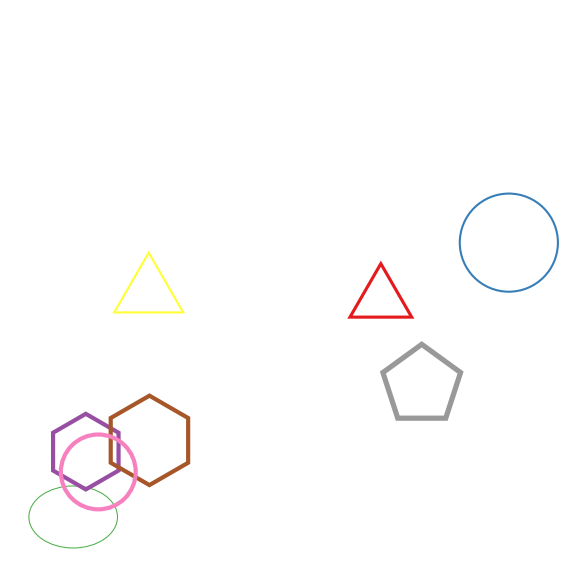[{"shape": "triangle", "thickness": 1.5, "radius": 0.31, "center": [0.659, 0.481]}, {"shape": "circle", "thickness": 1, "radius": 0.42, "center": [0.881, 0.579]}, {"shape": "oval", "thickness": 0.5, "radius": 0.38, "center": [0.127, 0.104]}, {"shape": "hexagon", "thickness": 2, "radius": 0.33, "center": [0.149, 0.217]}, {"shape": "triangle", "thickness": 1, "radius": 0.34, "center": [0.257, 0.493]}, {"shape": "hexagon", "thickness": 2, "radius": 0.39, "center": [0.259, 0.237]}, {"shape": "circle", "thickness": 2, "radius": 0.32, "center": [0.17, 0.182]}, {"shape": "pentagon", "thickness": 2.5, "radius": 0.35, "center": [0.73, 0.332]}]